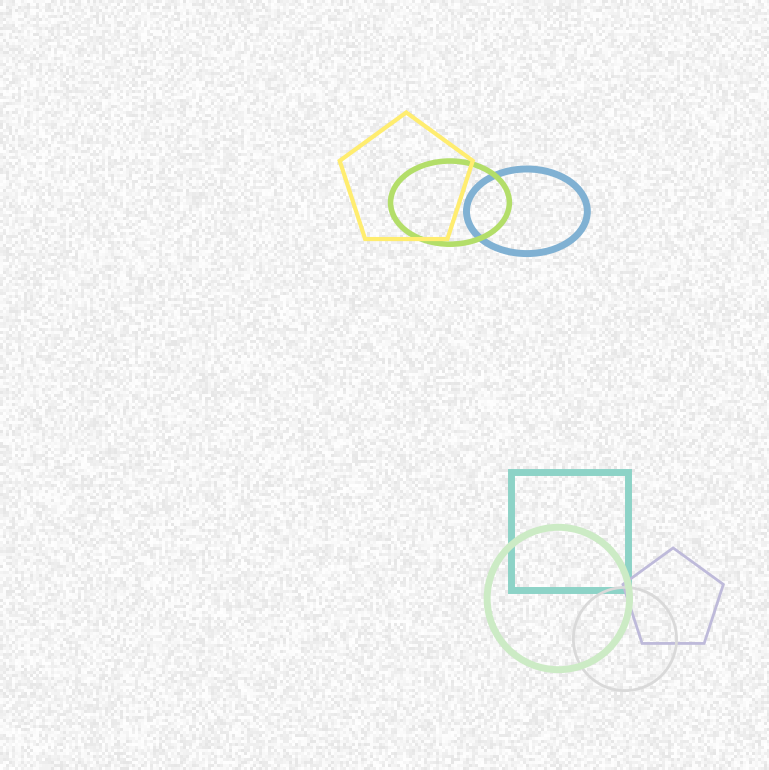[{"shape": "square", "thickness": 2.5, "radius": 0.38, "center": [0.74, 0.311]}, {"shape": "pentagon", "thickness": 1, "radius": 0.34, "center": [0.874, 0.22]}, {"shape": "oval", "thickness": 2.5, "radius": 0.39, "center": [0.684, 0.726]}, {"shape": "oval", "thickness": 2, "radius": 0.39, "center": [0.584, 0.737]}, {"shape": "circle", "thickness": 1, "radius": 0.34, "center": [0.812, 0.17]}, {"shape": "circle", "thickness": 2.5, "radius": 0.46, "center": [0.725, 0.223]}, {"shape": "pentagon", "thickness": 1.5, "radius": 0.45, "center": [0.528, 0.763]}]